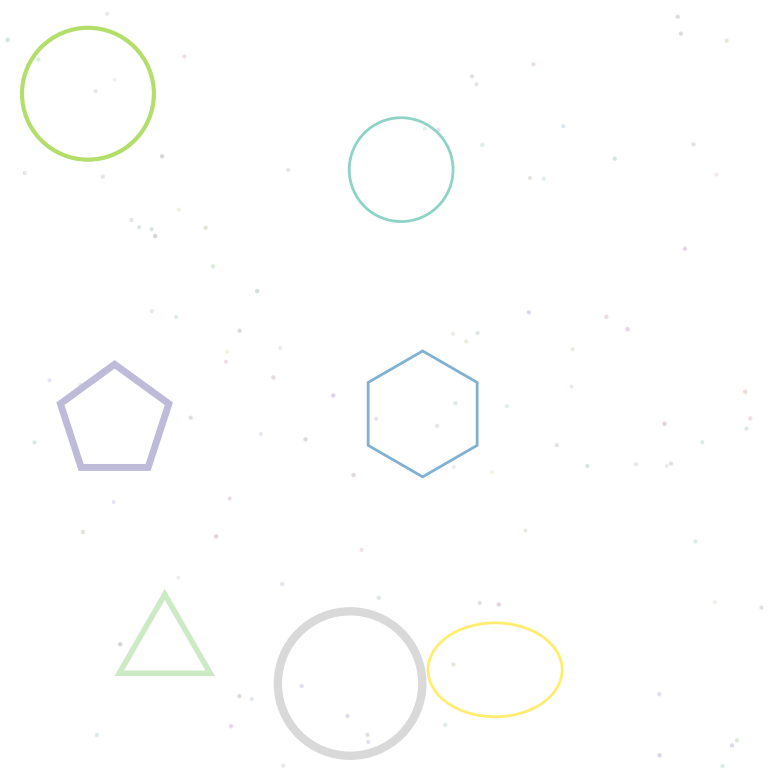[{"shape": "circle", "thickness": 1, "radius": 0.34, "center": [0.521, 0.78]}, {"shape": "pentagon", "thickness": 2.5, "radius": 0.37, "center": [0.149, 0.453]}, {"shape": "hexagon", "thickness": 1, "radius": 0.41, "center": [0.549, 0.462]}, {"shape": "circle", "thickness": 1.5, "radius": 0.43, "center": [0.114, 0.878]}, {"shape": "circle", "thickness": 3, "radius": 0.47, "center": [0.455, 0.112]}, {"shape": "triangle", "thickness": 2, "radius": 0.34, "center": [0.214, 0.16]}, {"shape": "oval", "thickness": 1, "radius": 0.44, "center": [0.643, 0.13]}]